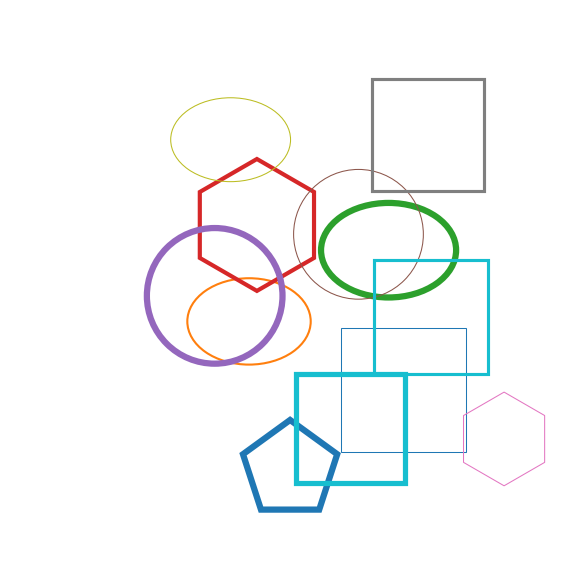[{"shape": "pentagon", "thickness": 3, "radius": 0.43, "center": [0.502, 0.186]}, {"shape": "square", "thickness": 0.5, "radius": 0.54, "center": [0.699, 0.324]}, {"shape": "oval", "thickness": 1, "radius": 0.53, "center": [0.431, 0.443]}, {"shape": "oval", "thickness": 3, "radius": 0.58, "center": [0.673, 0.566]}, {"shape": "hexagon", "thickness": 2, "radius": 0.57, "center": [0.445, 0.61]}, {"shape": "circle", "thickness": 3, "radius": 0.59, "center": [0.372, 0.487]}, {"shape": "circle", "thickness": 0.5, "radius": 0.56, "center": [0.621, 0.593]}, {"shape": "hexagon", "thickness": 0.5, "radius": 0.41, "center": [0.873, 0.239]}, {"shape": "square", "thickness": 1.5, "radius": 0.49, "center": [0.741, 0.765]}, {"shape": "oval", "thickness": 0.5, "radius": 0.52, "center": [0.399, 0.757]}, {"shape": "square", "thickness": 2.5, "radius": 0.47, "center": [0.607, 0.257]}, {"shape": "square", "thickness": 1.5, "radius": 0.49, "center": [0.746, 0.45]}]